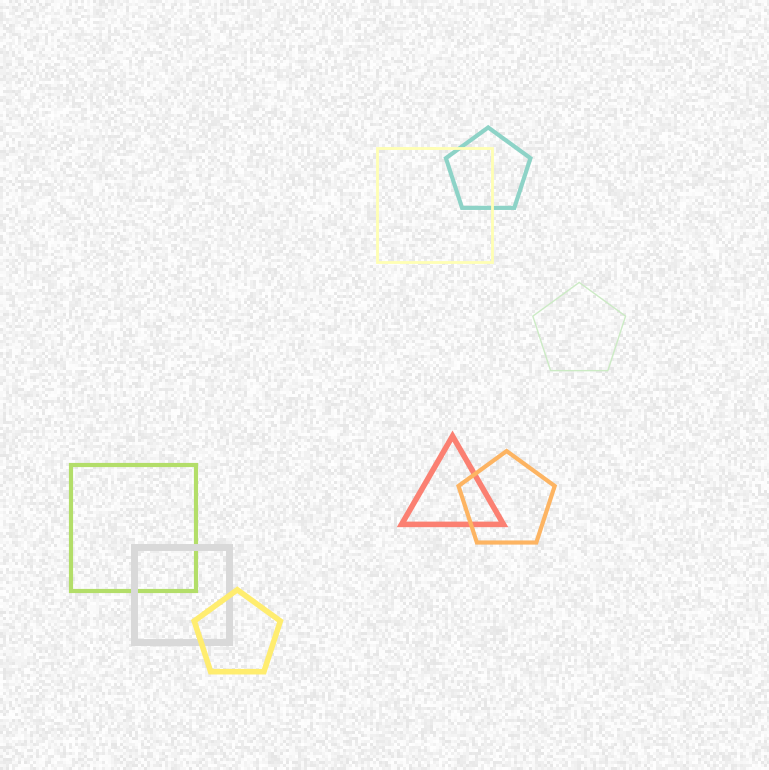[{"shape": "pentagon", "thickness": 1.5, "radius": 0.29, "center": [0.634, 0.777]}, {"shape": "square", "thickness": 1, "radius": 0.37, "center": [0.564, 0.734]}, {"shape": "triangle", "thickness": 2, "radius": 0.38, "center": [0.588, 0.357]}, {"shape": "pentagon", "thickness": 1.5, "radius": 0.33, "center": [0.658, 0.349]}, {"shape": "square", "thickness": 1.5, "radius": 0.41, "center": [0.174, 0.314]}, {"shape": "square", "thickness": 2.5, "radius": 0.31, "center": [0.236, 0.228]}, {"shape": "pentagon", "thickness": 0.5, "radius": 0.32, "center": [0.752, 0.57]}, {"shape": "pentagon", "thickness": 2, "radius": 0.29, "center": [0.308, 0.175]}]